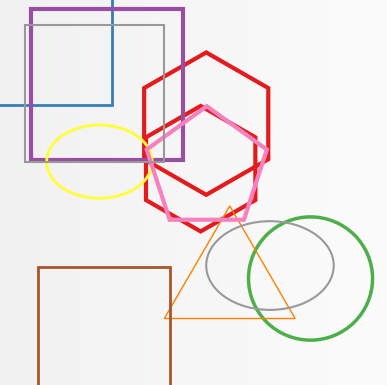[{"shape": "hexagon", "thickness": 3, "radius": 0.92, "center": [0.532, 0.679]}, {"shape": "hexagon", "thickness": 3, "radius": 0.81, "center": [0.518, 0.562]}, {"shape": "square", "thickness": 2, "radius": 0.83, "center": [0.122, 0.893]}, {"shape": "circle", "thickness": 2.5, "radius": 0.8, "center": [0.801, 0.277]}, {"shape": "square", "thickness": 3, "radius": 0.99, "center": [0.276, 0.78]}, {"shape": "triangle", "thickness": 1, "radius": 0.97, "center": [0.593, 0.27]}, {"shape": "oval", "thickness": 2, "radius": 0.68, "center": [0.257, 0.58]}, {"shape": "square", "thickness": 2, "radius": 0.85, "center": [0.269, 0.137]}, {"shape": "pentagon", "thickness": 3, "radius": 0.82, "center": [0.534, 0.561]}, {"shape": "square", "thickness": 1.5, "radius": 0.89, "center": [0.244, 0.757]}, {"shape": "oval", "thickness": 1.5, "radius": 0.82, "center": [0.697, 0.31]}]